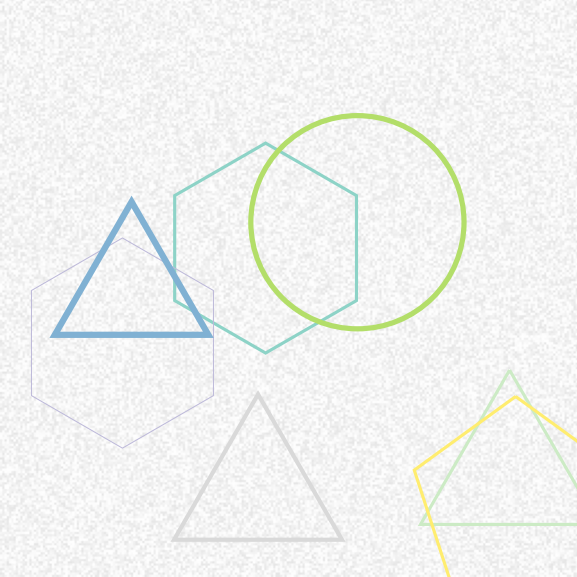[{"shape": "hexagon", "thickness": 1.5, "radius": 0.91, "center": [0.46, 0.57]}, {"shape": "hexagon", "thickness": 0.5, "radius": 0.91, "center": [0.212, 0.405]}, {"shape": "triangle", "thickness": 3, "radius": 0.77, "center": [0.228, 0.496]}, {"shape": "circle", "thickness": 2.5, "radius": 0.92, "center": [0.619, 0.614]}, {"shape": "triangle", "thickness": 2, "radius": 0.84, "center": [0.447, 0.148]}, {"shape": "triangle", "thickness": 1.5, "radius": 0.89, "center": [0.882, 0.18]}, {"shape": "pentagon", "thickness": 1.5, "radius": 0.92, "center": [0.893, 0.128]}]